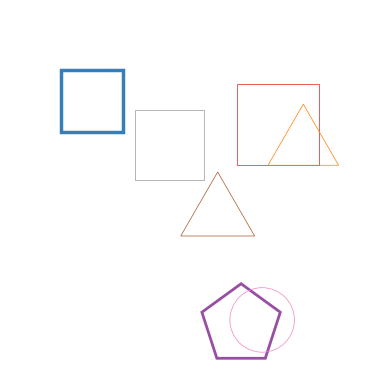[{"shape": "square", "thickness": 0.5, "radius": 0.53, "center": [0.723, 0.676]}, {"shape": "square", "thickness": 2.5, "radius": 0.4, "center": [0.239, 0.738]}, {"shape": "pentagon", "thickness": 2, "radius": 0.54, "center": [0.626, 0.156]}, {"shape": "triangle", "thickness": 0.5, "radius": 0.53, "center": [0.788, 0.624]}, {"shape": "triangle", "thickness": 0.5, "radius": 0.55, "center": [0.565, 0.442]}, {"shape": "circle", "thickness": 0.5, "radius": 0.42, "center": [0.681, 0.169]}, {"shape": "square", "thickness": 0.5, "radius": 0.45, "center": [0.441, 0.623]}]